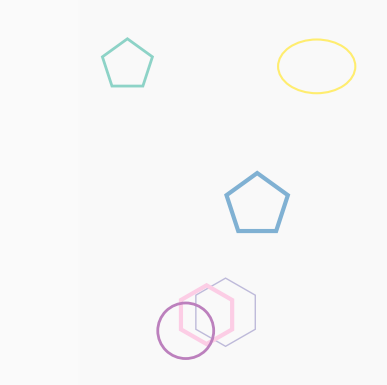[{"shape": "pentagon", "thickness": 2, "radius": 0.34, "center": [0.329, 0.831]}, {"shape": "hexagon", "thickness": 1, "radius": 0.44, "center": [0.582, 0.189]}, {"shape": "pentagon", "thickness": 3, "radius": 0.42, "center": [0.664, 0.467]}, {"shape": "hexagon", "thickness": 3, "radius": 0.38, "center": [0.533, 0.183]}, {"shape": "circle", "thickness": 2, "radius": 0.36, "center": [0.479, 0.141]}, {"shape": "oval", "thickness": 1.5, "radius": 0.5, "center": [0.817, 0.828]}]